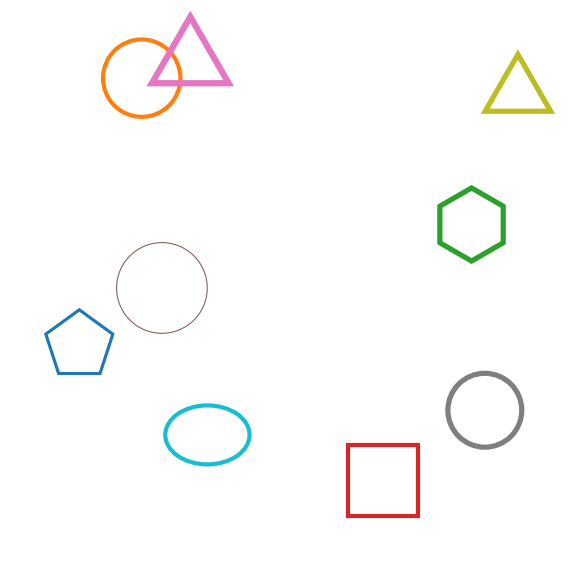[{"shape": "pentagon", "thickness": 1.5, "radius": 0.3, "center": [0.137, 0.402]}, {"shape": "circle", "thickness": 2, "radius": 0.33, "center": [0.245, 0.864]}, {"shape": "hexagon", "thickness": 2.5, "radius": 0.32, "center": [0.817, 0.61]}, {"shape": "square", "thickness": 2, "radius": 0.31, "center": [0.663, 0.167]}, {"shape": "circle", "thickness": 0.5, "radius": 0.39, "center": [0.28, 0.5]}, {"shape": "triangle", "thickness": 3, "radius": 0.38, "center": [0.33, 0.893]}, {"shape": "circle", "thickness": 2.5, "radius": 0.32, "center": [0.84, 0.289]}, {"shape": "triangle", "thickness": 2.5, "radius": 0.33, "center": [0.897, 0.839]}, {"shape": "oval", "thickness": 2, "radius": 0.36, "center": [0.359, 0.246]}]